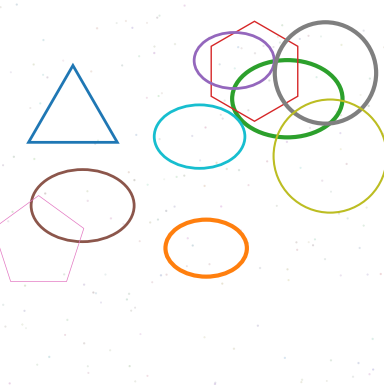[{"shape": "triangle", "thickness": 2, "radius": 0.67, "center": [0.189, 0.697]}, {"shape": "oval", "thickness": 3, "radius": 0.53, "center": [0.536, 0.355]}, {"shape": "oval", "thickness": 3, "radius": 0.72, "center": [0.746, 0.744]}, {"shape": "hexagon", "thickness": 1, "radius": 0.65, "center": [0.661, 0.815]}, {"shape": "oval", "thickness": 2, "radius": 0.52, "center": [0.608, 0.843]}, {"shape": "oval", "thickness": 2, "radius": 0.67, "center": [0.215, 0.466]}, {"shape": "pentagon", "thickness": 0.5, "radius": 0.62, "center": [0.1, 0.369]}, {"shape": "circle", "thickness": 3, "radius": 0.66, "center": [0.845, 0.811]}, {"shape": "circle", "thickness": 1.5, "radius": 0.73, "center": [0.858, 0.595]}, {"shape": "oval", "thickness": 2, "radius": 0.59, "center": [0.518, 0.645]}]